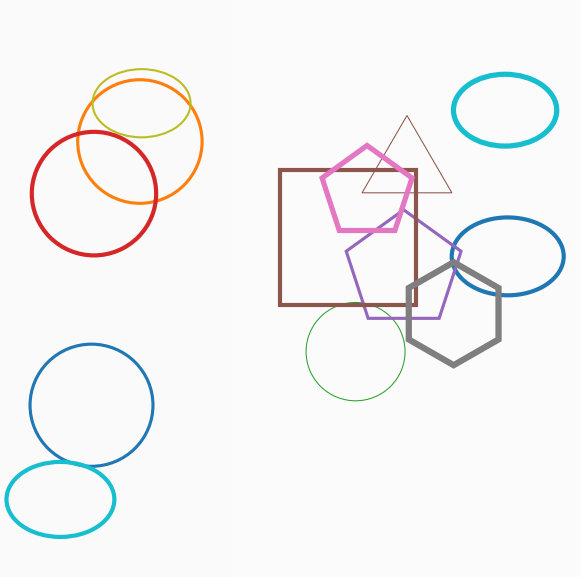[{"shape": "oval", "thickness": 2, "radius": 0.48, "center": [0.874, 0.555]}, {"shape": "circle", "thickness": 1.5, "radius": 0.53, "center": [0.157, 0.297]}, {"shape": "circle", "thickness": 1.5, "radius": 0.54, "center": [0.241, 0.754]}, {"shape": "circle", "thickness": 0.5, "radius": 0.43, "center": [0.612, 0.39]}, {"shape": "circle", "thickness": 2, "radius": 0.53, "center": [0.162, 0.664]}, {"shape": "pentagon", "thickness": 1.5, "radius": 0.52, "center": [0.694, 0.532]}, {"shape": "square", "thickness": 2, "radius": 0.58, "center": [0.599, 0.588]}, {"shape": "triangle", "thickness": 0.5, "radius": 0.45, "center": [0.7, 0.71]}, {"shape": "pentagon", "thickness": 2.5, "radius": 0.41, "center": [0.632, 0.666]}, {"shape": "hexagon", "thickness": 3, "radius": 0.45, "center": [0.78, 0.456]}, {"shape": "oval", "thickness": 1, "radius": 0.42, "center": [0.244, 0.82]}, {"shape": "oval", "thickness": 2, "radius": 0.46, "center": [0.104, 0.134]}, {"shape": "oval", "thickness": 2.5, "radius": 0.44, "center": [0.869, 0.808]}]